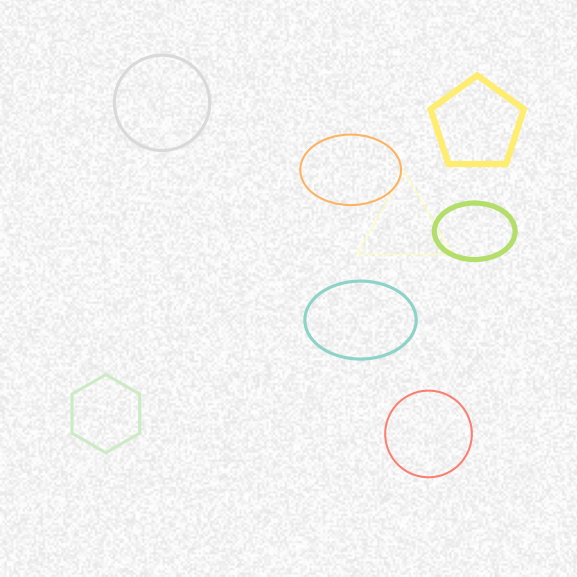[{"shape": "oval", "thickness": 1.5, "radius": 0.48, "center": [0.624, 0.445]}, {"shape": "triangle", "thickness": 0.5, "radius": 0.48, "center": [0.7, 0.607]}, {"shape": "circle", "thickness": 1, "radius": 0.37, "center": [0.742, 0.248]}, {"shape": "oval", "thickness": 1, "radius": 0.44, "center": [0.607, 0.705]}, {"shape": "oval", "thickness": 2.5, "radius": 0.35, "center": [0.822, 0.599]}, {"shape": "circle", "thickness": 1.5, "radius": 0.41, "center": [0.281, 0.821]}, {"shape": "hexagon", "thickness": 1.5, "radius": 0.34, "center": [0.183, 0.283]}, {"shape": "pentagon", "thickness": 3, "radius": 0.42, "center": [0.826, 0.784]}]